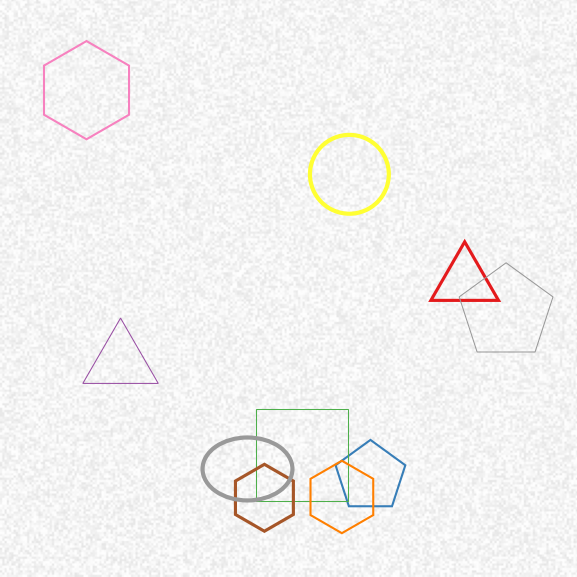[{"shape": "triangle", "thickness": 1.5, "radius": 0.34, "center": [0.805, 0.513]}, {"shape": "pentagon", "thickness": 1, "radius": 0.32, "center": [0.641, 0.174]}, {"shape": "square", "thickness": 0.5, "radius": 0.4, "center": [0.523, 0.212]}, {"shape": "triangle", "thickness": 0.5, "radius": 0.38, "center": [0.209, 0.373]}, {"shape": "hexagon", "thickness": 1, "radius": 0.31, "center": [0.592, 0.139]}, {"shape": "circle", "thickness": 2, "radius": 0.34, "center": [0.605, 0.697]}, {"shape": "hexagon", "thickness": 1.5, "radius": 0.29, "center": [0.458, 0.137]}, {"shape": "hexagon", "thickness": 1, "radius": 0.43, "center": [0.15, 0.843]}, {"shape": "pentagon", "thickness": 0.5, "radius": 0.43, "center": [0.876, 0.459]}, {"shape": "oval", "thickness": 2, "radius": 0.39, "center": [0.429, 0.187]}]